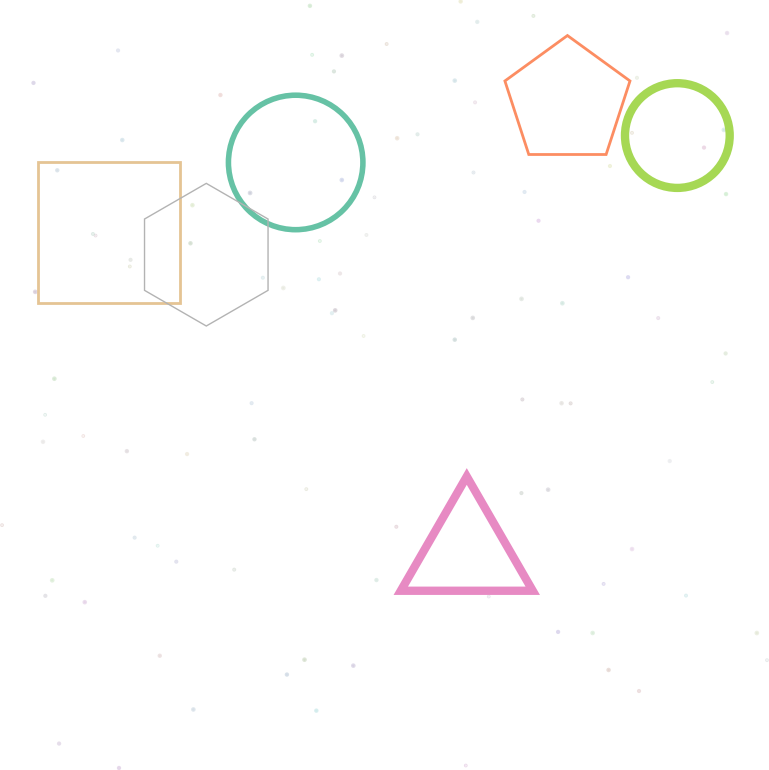[{"shape": "circle", "thickness": 2, "radius": 0.44, "center": [0.384, 0.789]}, {"shape": "pentagon", "thickness": 1, "radius": 0.43, "center": [0.737, 0.868]}, {"shape": "triangle", "thickness": 3, "radius": 0.49, "center": [0.606, 0.282]}, {"shape": "circle", "thickness": 3, "radius": 0.34, "center": [0.88, 0.824]}, {"shape": "square", "thickness": 1, "radius": 0.46, "center": [0.142, 0.698]}, {"shape": "hexagon", "thickness": 0.5, "radius": 0.46, "center": [0.268, 0.669]}]